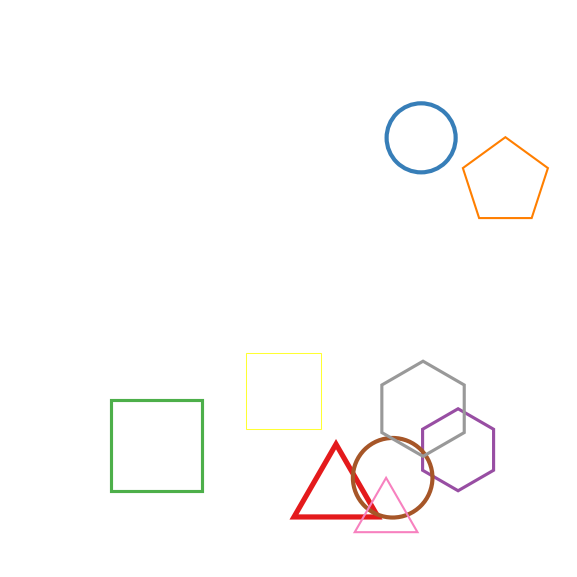[{"shape": "triangle", "thickness": 2.5, "radius": 0.42, "center": [0.582, 0.146]}, {"shape": "circle", "thickness": 2, "radius": 0.3, "center": [0.729, 0.76]}, {"shape": "square", "thickness": 1.5, "radius": 0.39, "center": [0.272, 0.227]}, {"shape": "hexagon", "thickness": 1.5, "radius": 0.35, "center": [0.793, 0.22]}, {"shape": "pentagon", "thickness": 1, "radius": 0.39, "center": [0.875, 0.684]}, {"shape": "square", "thickness": 0.5, "radius": 0.33, "center": [0.491, 0.322]}, {"shape": "circle", "thickness": 2, "radius": 0.34, "center": [0.68, 0.172]}, {"shape": "triangle", "thickness": 1, "radius": 0.31, "center": [0.669, 0.109]}, {"shape": "hexagon", "thickness": 1.5, "radius": 0.41, "center": [0.733, 0.291]}]